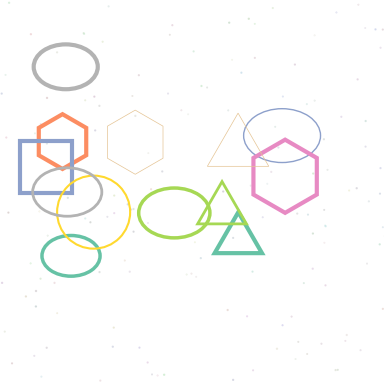[{"shape": "triangle", "thickness": 3, "radius": 0.35, "center": [0.619, 0.378]}, {"shape": "oval", "thickness": 2.5, "radius": 0.38, "center": [0.184, 0.335]}, {"shape": "hexagon", "thickness": 3, "radius": 0.36, "center": [0.162, 0.632]}, {"shape": "oval", "thickness": 1, "radius": 0.5, "center": [0.733, 0.648]}, {"shape": "square", "thickness": 3, "radius": 0.34, "center": [0.118, 0.566]}, {"shape": "hexagon", "thickness": 3, "radius": 0.48, "center": [0.741, 0.542]}, {"shape": "oval", "thickness": 2.5, "radius": 0.46, "center": [0.453, 0.447]}, {"shape": "triangle", "thickness": 2, "radius": 0.37, "center": [0.577, 0.455]}, {"shape": "circle", "thickness": 1.5, "radius": 0.47, "center": [0.243, 0.449]}, {"shape": "triangle", "thickness": 0.5, "radius": 0.46, "center": [0.618, 0.614]}, {"shape": "hexagon", "thickness": 0.5, "radius": 0.42, "center": [0.351, 0.631]}, {"shape": "oval", "thickness": 3, "radius": 0.42, "center": [0.171, 0.827]}, {"shape": "oval", "thickness": 2, "radius": 0.45, "center": [0.175, 0.501]}]